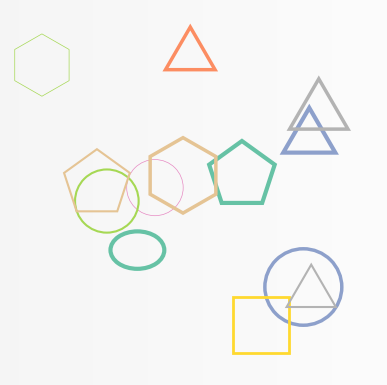[{"shape": "pentagon", "thickness": 3, "radius": 0.44, "center": [0.624, 0.545]}, {"shape": "oval", "thickness": 3, "radius": 0.35, "center": [0.355, 0.35]}, {"shape": "triangle", "thickness": 2.5, "radius": 0.37, "center": [0.491, 0.856]}, {"shape": "circle", "thickness": 2.5, "radius": 0.5, "center": [0.783, 0.255]}, {"shape": "triangle", "thickness": 3, "radius": 0.39, "center": [0.798, 0.642]}, {"shape": "circle", "thickness": 0.5, "radius": 0.36, "center": [0.4, 0.513]}, {"shape": "circle", "thickness": 1.5, "radius": 0.41, "center": [0.276, 0.478]}, {"shape": "hexagon", "thickness": 0.5, "radius": 0.4, "center": [0.108, 0.831]}, {"shape": "square", "thickness": 2, "radius": 0.36, "center": [0.674, 0.155]}, {"shape": "pentagon", "thickness": 1.5, "radius": 0.45, "center": [0.25, 0.523]}, {"shape": "hexagon", "thickness": 2.5, "radius": 0.49, "center": [0.472, 0.544]}, {"shape": "triangle", "thickness": 1.5, "radius": 0.37, "center": [0.803, 0.239]}, {"shape": "triangle", "thickness": 2.5, "radius": 0.44, "center": [0.823, 0.708]}]